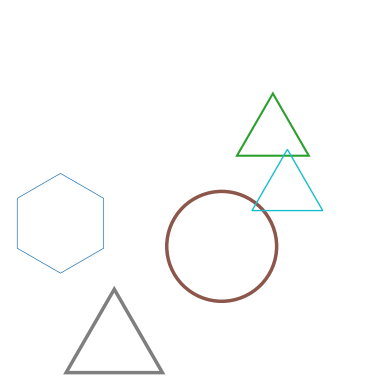[{"shape": "hexagon", "thickness": 0.5, "radius": 0.65, "center": [0.157, 0.42]}, {"shape": "triangle", "thickness": 1.5, "radius": 0.54, "center": [0.709, 0.649]}, {"shape": "circle", "thickness": 2.5, "radius": 0.71, "center": [0.576, 0.36]}, {"shape": "triangle", "thickness": 2.5, "radius": 0.72, "center": [0.297, 0.104]}, {"shape": "triangle", "thickness": 1, "radius": 0.53, "center": [0.746, 0.506]}]